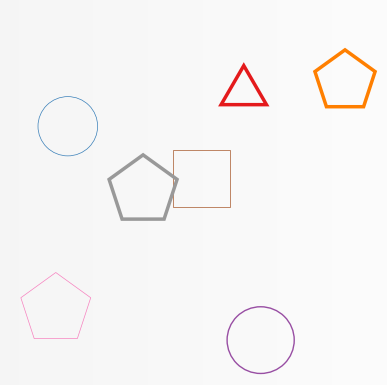[{"shape": "triangle", "thickness": 2.5, "radius": 0.34, "center": [0.629, 0.762]}, {"shape": "circle", "thickness": 0.5, "radius": 0.38, "center": [0.175, 0.672]}, {"shape": "circle", "thickness": 1, "radius": 0.43, "center": [0.673, 0.117]}, {"shape": "pentagon", "thickness": 2.5, "radius": 0.41, "center": [0.89, 0.789]}, {"shape": "square", "thickness": 0.5, "radius": 0.37, "center": [0.52, 0.536]}, {"shape": "pentagon", "thickness": 0.5, "radius": 0.47, "center": [0.144, 0.197]}, {"shape": "pentagon", "thickness": 2.5, "radius": 0.46, "center": [0.369, 0.505]}]